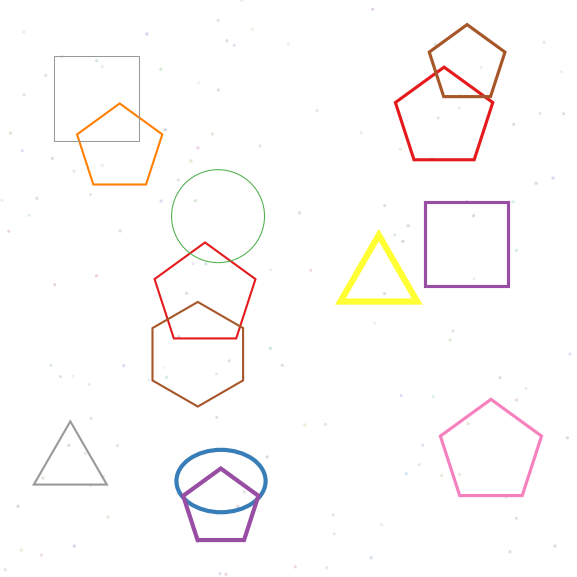[{"shape": "pentagon", "thickness": 1, "radius": 0.46, "center": [0.355, 0.487]}, {"shape": "pentagon", "thickness": 1.5, "radius": 0.44, "center": [0.769, 0.794]}, {"shape": "oval", "thickness": 2, "radius": 0.39, "center": [0.383, 0.166]}, {"shape": "circle", "thickness": 0.5, "radius": 0.4, "center": [0.378, 0.625]}, {"shape": "square", "thickness": 1.5, "radius": 0.36, "center": [0.807, 0.577]}, {"shape": "pentagon", "thickness": 2, "radius": 0.34, "center": [0.382, 0.119]}, {"shape": "pentagon", "thickness": 1, "radius": 0.39, "center": [0.207, 0.742]}, {"shape": "triangle", "thickness": 3, "radius": 0.38, "center": [0.656, 0.515]}, {"shape": "pentagon", "thickness": 1.5, "radius": 0.34, "center": [0.809, 0.888]}, {"shape": "hexagon", "thickness": 1, "radius": 0.45, "center": [0.342, 0.386]}, {"shape": "pentagon", "thickness": 1.5, "radius": 0.46, "center": [0.85, 0.216]}, {"shape": "triangle", "thickness": 1, "radius": 0.36, "center": [0.122, 0.197]}, {"shape": "square", "thickness": 0.5, "radius": 0.37, "center": [0.168, 0.828]}]